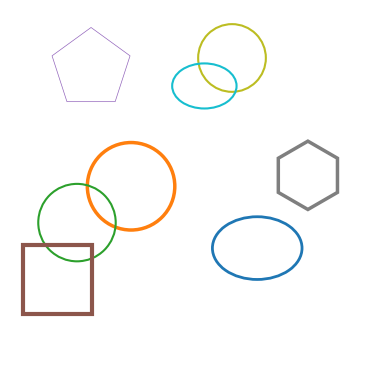[{"shape": "oval", "thickness": 2, "radius": 0.58, "center": [0.668, 0.356]}, {"shape": "circle", "thickness": 2.5, "radius": 0.57, "center": [0.34, 0.516]}, {"shape": "circle", "thickness": 1.5, "radius": 0.5, "center": [0.2, 0.422]}, {"shape": "pentagon", "thickness": 0.5, "radius": 0.53, "center": [0.236, 0.822]}, {"shape": "square", "thickness": 3, "radius": 0.45, "center": [0.149, 0.274]}, {"shape": "hexagon", "thickness": 2.5, "radius": 0.44, "center": [0.8, 0.545]}, {"shape": "circle", "thickness": 1.5, "radius": 0.44, "center": [0.603, 0.849]}, {"shape": "oval", "thickness": 1.5, "radius": 0.42, "center": [0.531, 0.777]}]